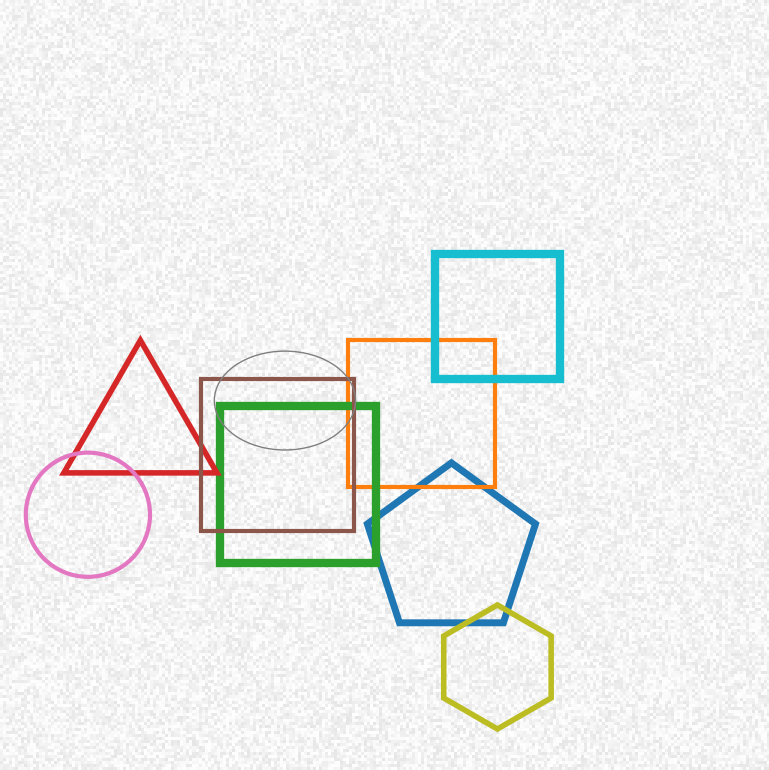[{"shape": "pentagon", "thickness": 2.5, "radius": 0.57, "center": [0.586, 0.284]}, {"shape": "square", "thickness": 1.5, "radius": 0.48, "center": [0.548, 0.463]}, {"shape": "square", "thickness": 3, "radius": 0.51, "center": [0.387, 0.371]}, {"shape": "triangle", "thickness": 2, "radius": 0.57, "center": [0.182, 0.443]}, {"shape": "square", "thickness": 1.5, "radius": 0.5, "center": [0.361, 0.409]}, {"shape": "circle", "thickness": 1.5, "radius": 0.4, "center": [0.114, 0.332]}, {"shape": "oval", "thickness": 0.5, "radius": 0.46, "center": [0.37, 0.48]}, {"shape": "hexagon", "thickness": 2, "radius": 0.4, "center": [0.646, 0.134]}, {"shape": "square", "thickness": 3, "radius": 0.41, "center": [0.646, 0.589]}]